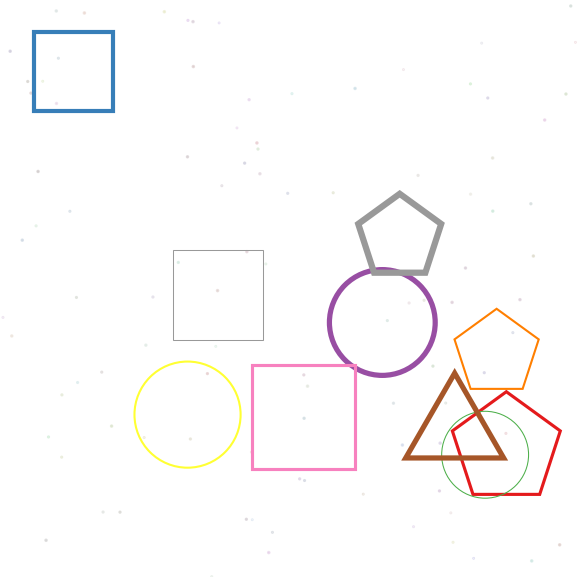[{"shape": "pentagon", "thickness": 1.5, "radius": 0.49, "center": [0.877, 0.223]}, {"shape": "square", "thickness": 2, "radius": 0.34, "center": [0.128, 0.875]}, {"shape": "circle", "thickness": 0.5, "radius": 0.38, "center": [0.84, 0.212]}, {"shape": "circle", "thickness": 2.5, "radius": 0.46, "center": [0.662, 0.441]}, {"shape": "pentagon", "thickness": 1, "radius": 0.38, "center": [0.86, 0.388]}, {"shape": "circle", "thickness": 1, "radius": 0.46, "center": [0.325, 0.281]}, {"shape": "triangle", "thickness": 2.5, "radius": 0.49, "center": [0.787, 0.255]}, {"shape": "square", "thickness": 1.5, "radius": 0.45, "center": [0.525, 0.277]}, {"shape": "square", "thickness": 0.5, "radius": 0.39, "center": [0.377, 0.488]}, {"shape": "pentagon", "thickness": 3, "radius": 0.38, "center": [0.692, 0.588]}]